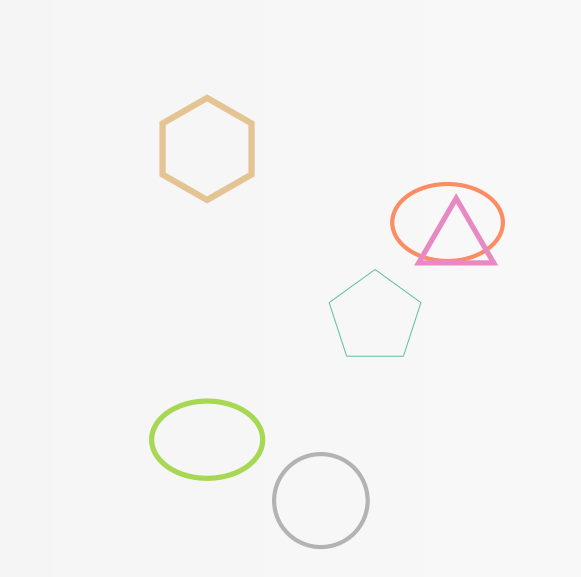[{"shape": "pentagon", "thickness": 0.5, "radius": 0.42, "center": [0.645, 0.449]}, {"shape": "oval", "thickness": 2, "radius": 0.48, "center": [0.77, 0.614]}, {"shape": "triangle", "thickness": 2.5, "radius": 0.37, "center": [0.785, 0.581]}, {"shape": "oval", "thickness": 2.5, "radius": 0.48, "center": [0.356, 0.238]}, {"shape": "hexagon", "thickness": 3, "radius": 0.44, "center": [0.356, 0.741]}, {"shape": "circle", "thickness": 2, "radius": 0.4, "center": [0.552, 0.132]}]